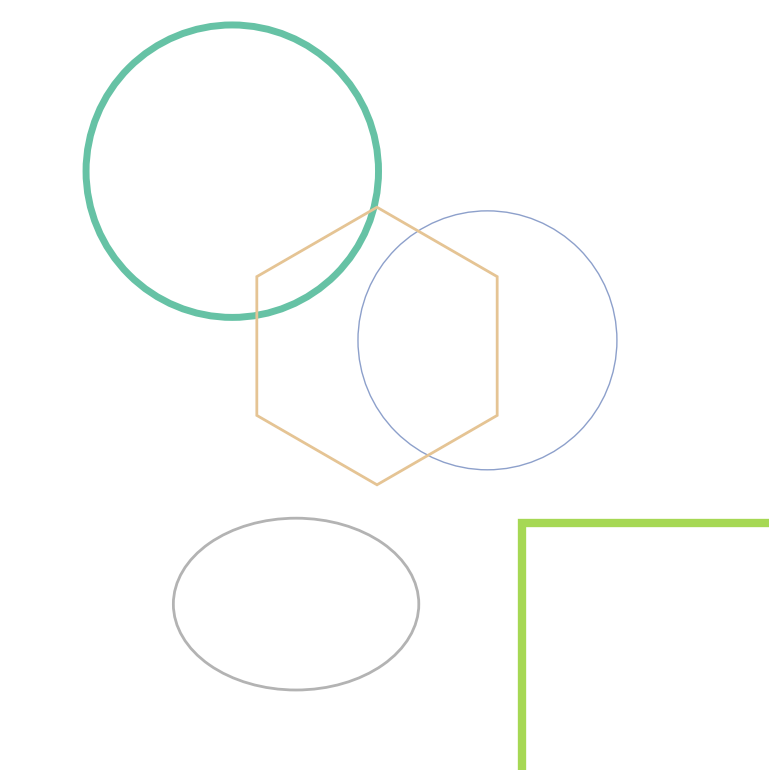[{"shape": "circle", "thickness": 2.5, "radius": 0.95, "center": [0.302, 0.778]}, {"shape": "circle", "thickness": 0.5, "radius": 0.84, "center": [0.633, 0.558]}, {"shape": "square", "thickness": 3, "radius": 0.85, "center": [0.848, 0.15]}, {"shape": "hexagon", "thickness": 1, "radius": 0.9, "center": [0.49, 0.551]}, {"shape": "oval", "thickness": 1, "radius": 0.8, "center": [0.385, 0.215]}]